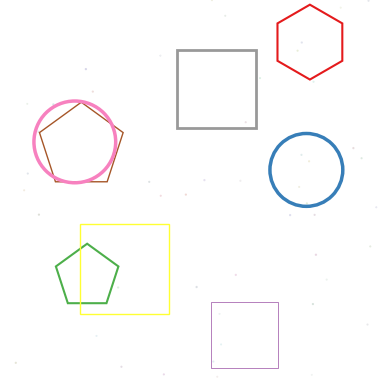[{"shape": "hexagon", "thickness": 1.5, "radius": 0.49, "center": [0.805, 0.891]}, {"shape": "circle", "thickness": 2.5, "radius": 0.47, "center": [0.796, 0.559]}, {"shape": "pentagon", "thickness": 1.5, "radius": 0.43, "center": [0.226, 0.282]}, {"shape": "square", "thickness": 0.5, "radius": 0.43, "center": [0.635, 0.13]}, {"shape": "square", "thickness": 1, "radius": 0.58, "center": [0.324, 0.302]}, {"shape": "pentagon", "thickness": 1, "radius": 0.57, "center": [0.211, 0.62]}, {"shape": "circle", "thickness": 2.5, "radius": 0.53, "center": [0.194, 0.631]}, {"shape": "square", "thickness": 2, "radius": 0.51, "center": [0.562, 0.768]}]